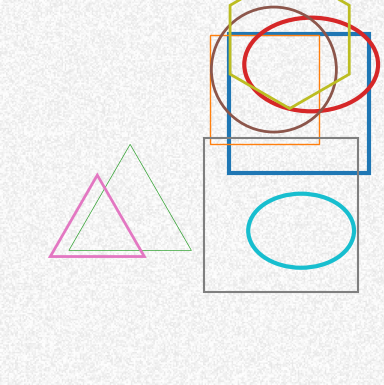[{"shape": "square", "thickness": 3, "radius": 0.91, "center": [0.776, 0.731]}, {"shape": "square", "thickness": 1, "radius": 0.71, "center": [0.687, 0.768]}, {"shape": "triangle", "thickness": 0.5, "radius": 0.92, "center": [0.338, 0.441]}, {"shape": "oval", "thickness": 3, "radius": 0.87, "center": [0.808, 0.832]}, {"shape": "circle", "thickness": 2, "radius": 0.81, "center": [0.711, 0.819]}, {"shape": "triangle", "thickness": 2, "radius": 0.7, "center": [0.253, 0.404]}, {"shape": "square", "thickness": 1.5, "radius": 1.0, "center": [0.73, 0.441]}, {"shape": "hexagon", "thickness": 2, "radius": 0.89, "center": [0.752, 0.897]}, {"shape": "oval", "thickness": 3, "radius": 0.69, "center": [0.782, 0.401]}]